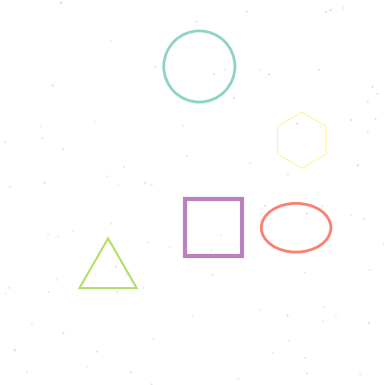[{"shape": "circle", "thickness": 2, "radius": 0.46, "center": [0.518, 0.827]}, {"shape": "oval", "thickness": 2, "radius": 0.45, "center": [0.769, 0.409]}, {"shape": "triangle", "thickness": 1.5, "radius": 0.43, "center": [0.281, 0.295]}, {"shape": "square", "thickness": 3, "radius": 0.37, "center": [0.554, 0.409]}, {"shape": "hexagon", "thickness": 0.5, "radius": 0.36, "center": [0.784, 0.636]}]